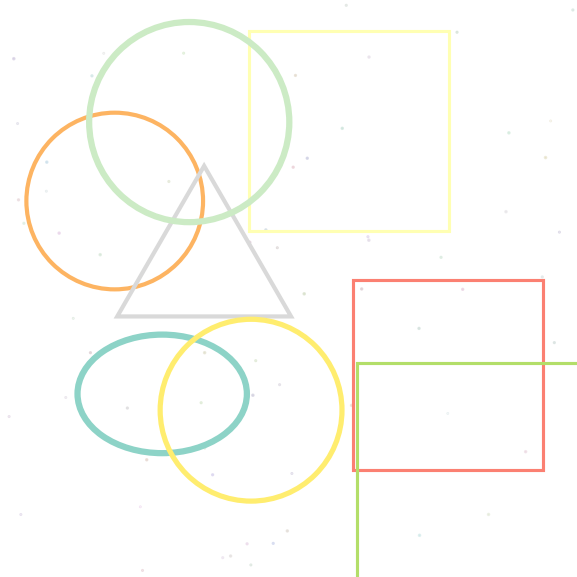[{"shape": "oval", "thickness": 3, "radius": 0.73, "center": [0.281, 0.317]}, {"shape": "square", "thickness": 1.5, "radius": 0.87, "center": [0.604, 0.772]}, {"shape": "square", "thickness": 1.5, "radius": 0.82, "center": [0.775, 0.35]}, {"shape": "circle", "thickness": 2, "radius": 0.76, "center": [0.199, 0.651]}, {"shape": "square", "thickness": 1.5, "radius": 0.99, "center": [0.816, 0.173]}, {"shape": "triangle", "thickness": 2, "radius": 0.87, "center": [0.353, 0.538]}, {"shape": "circle", "thickness": 3, "radius": 0.87, "center": [0.328, 0.788]}, {"shape": "circle", "thickness": 2.5, "radius": 0.79, "center": [0.435, 0.289]}]